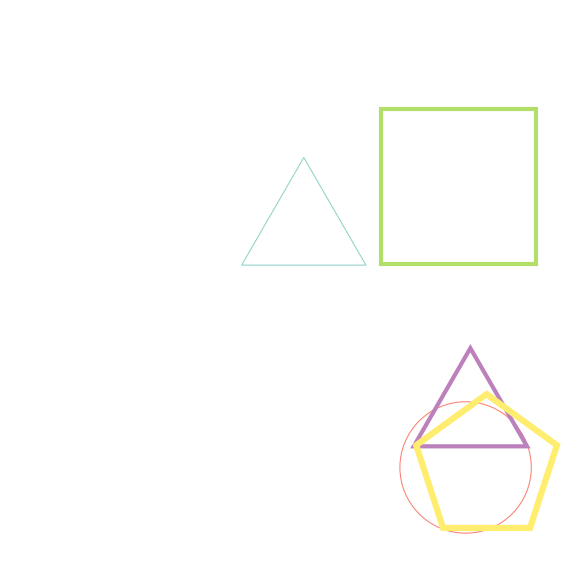[{"shape": "triangle", "thickness": 0.5, "radius": 0.62, "center": [0.526, 0.602]}, {"shape": "circle", "thickness": 0.5, "radius": 0.57, "center": [0.806, 0.19]}, {"shape": "square", "thickness": 2, "radius": 0.67, "center": [0.794, 0.677]}, {"shape": "triangle", "thickness": 2, "radius": 0.57, "center": [0.814, 0.283]}, {"shape": "pentagon", "thickness": 3, "radius": 0.64, "center": [0.842, 0.189]}]